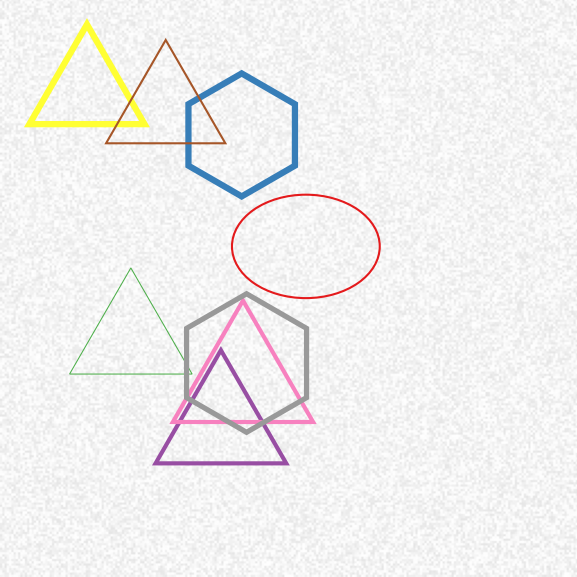[{"shape": "oval", "thickness": 1, "radius": 0.64, "center": [0.53, 0.572]}, {"shape": "hexagon", "thickness": 3, "radius": 0.53, "center": [0.419, 0.766]}, {"shape": "triangle", "thickness": 0.5, "radius": 0.61, "center": [0.227, 0.413]}, {"shape": "triangle", "thickness": 2, "radius": 0.65, "center": [0.383, 0.262]}, {"shape": "triangle", "thickness": 3, "radius": 0.58, "center": [0.151, 0.842]}, {"shape": "triangle", "thickness": 1, "radius": 0.6, "center": [0.287, 0.811]}, {"shape": "triangle", "thickness": 2, "radius": 0.7, "center": [0.421, 0.338]}, {"shape": "hexagon", "thickness": 2.5, "radius": 0.6, "center": [0.427, 0.371]}]